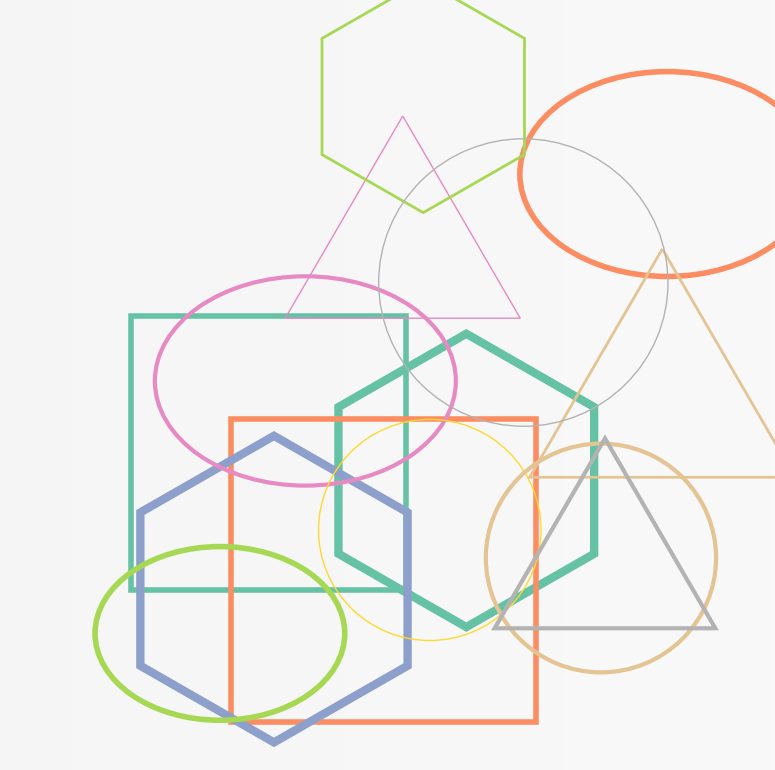[{"shape": "hexagon", "thickness": 3, "radius": 0.95, "center": [0.602, 0.376]}, {"shape": "square", "thickness": 2, "radius": 0.89, "center": [0.346, 0.412]}, {"shape": "oval", "thickness": 2, "radius": 0.95, "center": [0.861, 0.774]}, {"shape": "square", "thickness": 2, "radius": 0.99, "center": [0.495, 0.259]}, {"shape": "hexagon", "thickness": 3, "radius": 1.0, "center": [0.354, 0.235]}, {"shape": "triangle", "thickness": 0.5, "radius": 0.88, "center": [0.52, 0.674]}, {"shape": "oval", "thickness": 1.5, "radius": 0.97, "center": [0.394, 0.505]}, {"shape": "hexagon", "thickness": 1, "radius": 0.75, "center": [0.546, 0.875]}, {"shape": "oval", "thickness": 2, "radius": 0.81, "center": [0.284, 0.177]}, {"shape": "circle", "thickness": 0.5, "radius": 0.72, "center": [0.555, 0.312]}, {"shape": "triangle", "thickness": 1, "radius": 0.99, "center": [0.855, 0.479]}, {"shape": "circle", "thickness": 1.5, "radius": 0.74, "center": [0.775, 0.275]}, {"shape": "triangle", "thickness": 1.5, "radius": 0.82, "center": [0.781, 0.266]}, {"shape": "circle", "thickness": 0.5, "radius": 0.93, "center": [0.675, 0.633]}]